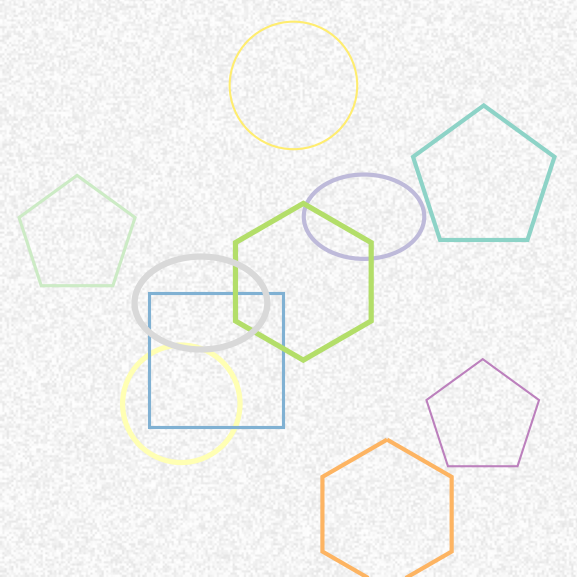[{"shape": "pentagon", "thickness": 2, "radius": 0.64, "center": [0.838, 0.688]}, {"shape": "circle", "thickness": 2.5, "radius": 0.51, "center": [0.314, 0.3]}, {"shape": "oval", "thickness": 2, "radius": 0.52, "center": [0.63, 0.624]}, {"shape": "square", "thickness": 1.5, "radius": 0.58, "center": [0.374, 0.375]}, {"shape": "hexagon", "thickness": 2, "radius": 0.65, "center": [0.67, 0.109]}, {"shape": "hexagon", "thickness": 2.5, "radius": 0.68, "center": [0.525, 0.511]}, {"shape": "oval", "thickness": 3, "radius": 0.57, "center": [0.348, 0.474]}, {"shape": "pentagon", "thickness": 1, "radius": 0.51, "center": [0.836, 0.275]}, {"shape": "pentagon", "thickness": 1.5, "radius": 0.53, "center": [0.133, 0.59]}, {"shape": "circle", "thickness": 1, "radius": 0.55, "center": [0.508, 0.851]}]